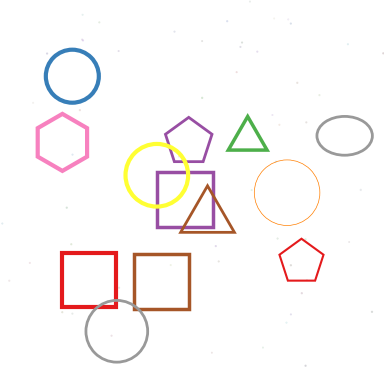[{"shape": "square", "thickness": 3, "radius": 0.35, "center": [0.232, 0.273]}, {"shape": "pentagon", "thickness": 1.5, "radius": 0.3, "center": [0.783, 0.32]}, {"shape": "circle", "thickness": 3, "radius": 0.34, "center": [0.188, 0.802]}, {"shape": "triangle", "thickness": 2.5, "radius": 0.29, "center": [0.643, 0.639]}, {"shape": "pentagon", "thickness": 2, "radius": 0.32, "center": [0.49, 0.632]}, {"shape": "square", "thickness": 2.5, "radius": 0.36, "center": [0.481, 0.482]}, {"shape": "circle", "thickness": 0.5, "radius": 0.43, "center": [0.746, 0.5]}, {"shape": "circle", "thickness": 3, "radius": 0.41, "center": [0.407, 0.545]}, {"shape": "square", "thickness": 2.5, "radius": 0.36, "center": [0.419, 0.268]}, {"shape": "triangle", "thickness": 2, "radius": 0.4, "center": [0.539, 0.437]}, {"shape": "hexagon", "thickness": 3, "radius": 0.37, "center": [0.162, 0.63]}, {"shape": "oval", "thickness": 2, "radius": 0.36, "center": [0.895, 0.647]}, {"shape": "circle", "thickness": 2, "radius": 0.4, "center": [0.303, 0.14]}]